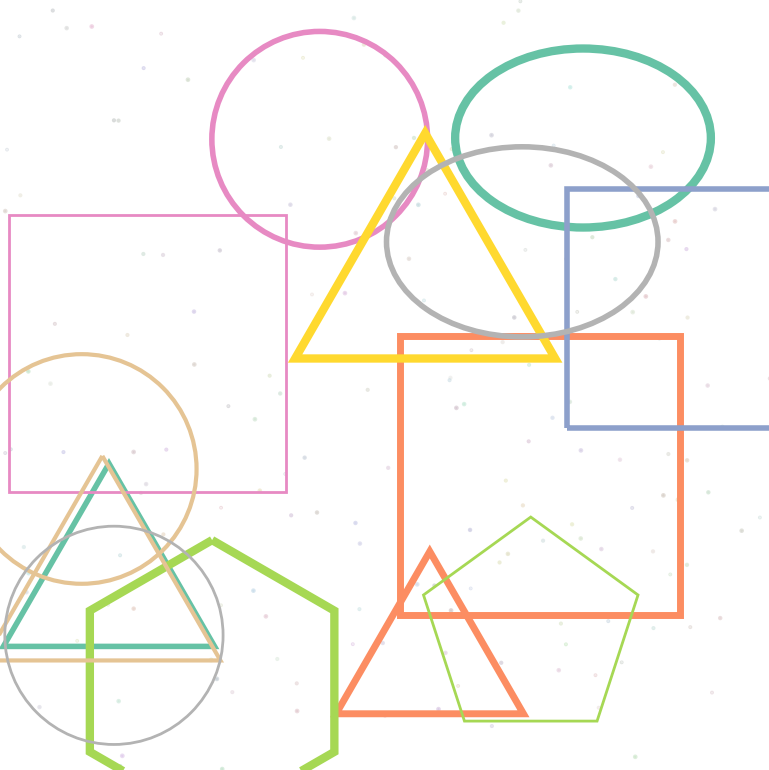[{"shape": "triangle", "thickness": 2, "radius": 0.79, "center": [0.142, 0.24]}, {"shape": "oval", "thickness": 3, "radius": 0.83, "center": [0.757, 0.821]}, {"shape": "square", "thickness": 2.5, "radius": 0.91, "center": [0.701, 0.383]}, {"shape": "triangle", "thickness": 2.5, "radius": 0.7, "center": [0.558, 0.143]}, {"shape": "square", "thickness": 2, "radius": 0.78, "center": [0.891, 0.6]}, {"shape": "circle", "thickness": 2, "radius": 0.7, "center": [0.415, 0.819]}, {"shape": "square", "thickness": 1, "radius": 0.9, "center": [0.192, 0.541]}, {"shape": "pentagon", "thickness": 1, "radius": 0.73, "center": [0.689, 0.182]}, {"shape": "hexagon", "thickness": 3, "radius": 0.92, "center": [0.275, 0.115]}, {"shape": "triangle", "thickness": 3, "radius": 0.98, "center": [0.552, 0.632]}, {"shape": "circle", "thickness": 1.5, "radius": 0.75, "center": [0.106, 0.391]}, {"shape": "triangle", "thickness": 1.5, "radius": 0.89, "center": [0.133, 0.231]}, {"shape": "oval", "thickness": 2, "radius": 0.88, "center": [0.678, 0.686]}, {"shape": "circle", "thickness": 1, "radius": 0.71, "center": [0.148, 0.175]}]